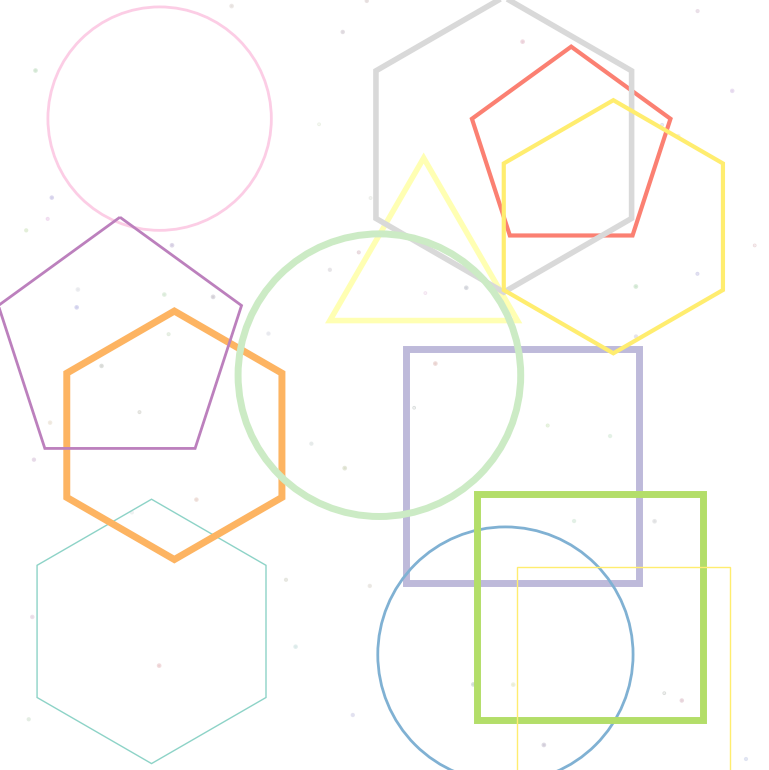[{"shape": "hexagon", "thickness": 0.5, "radius": 0.86, "center": [0.197, 0.18]}, {"shape": "triangle", "thickness": 2, "radius": 0.7, "center": [0.55, 0.654]}, {"shape": "square", "thickness": 2.5, "radius": 0.76, "center": [0.678, 0.395]}, {"shape": "pentagon", "thickness": 1.5, "radius": 0.68, "center": [0.742, 0.804]}, {"shape": "circle", "thickness": 1, "radius": 0.83, "center": [0.656, 0.15]}, {"shape": "hexagon", "thickness": 2.5, "radius": 0.81, "center": [0.226, 0.435]}, {"shape": "square", "thickness": 2.5, "radius": 0.73, "center": [0.766, 0.211]}, {"shape": "circle", "thickness": 1, "radius": 0.73, "center": [0.207, 0.846]}, {"shape": "hexagon", "thickness": 2, "radius": 0.96, "center": [0.654, 0.812]}, {"shape": "pentagon", "thickness": 1, "radius": 0.83, "center": [0.156, 0.552]}, {"shape": "circle", "thickness": 2.5, "radius": 0.92, "center": [0.493, 0.513]}, {"shape": "hexagon", "thickness": 1.5, "radius": 0.82, "center": [0.797, 0.706]}, {"shape": "square", "thickness": 0.5, "radius": 0.69, "center": [0.809, 0.126]}]